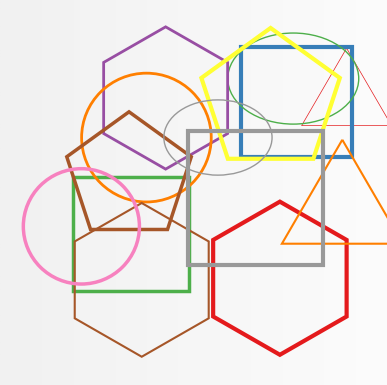[{"shape": "hexagon", "thickness": 3, "radius": 0.99, "center": [0.722, 0.277]}, {"shape": "triangle", "thickness": 0.5, "radius": 0.67, "center": [0.894, 0.741]}, {"shape": "square", "thickness": 3, "radius": 0.71, "center": [0.765, 0.735]}, {"shape": "oval", "thickness": 1, "radius": 0.84, "center": [0.757, 0.796]}, {"shape": "square", "thickness": 2.5, "radius": 0.74, "center": [0.338, 0.393]}, {"shape": "hexagon", "thickness": 2, "radius": 0.92, "center": [0.427, 0.746]}, {"shape": "circle", "thickness": 2, "radius": 0.84, "center": [0.378, 0.643]}, {"shape": "triangle", "thickness": 1.5, "radius": 0.9, "center": [0.883, 0.457]}, {"shape": "pentagon", "thickness": 3, "radius": 0.94, "center": [0.698, 0.74]}, {"shape": "hexagon", "thickness": 1.5, "radius": 1.0, "center": [0.366, 0.273]}, {"shape": "pentagon", "thickness": 2.5, "radius": 0.84, "center": [0.333, 0.541]}, {"shape": "circle", "thickness": 2.5, "radius": 0.75, "center": [0.21, 0.412]}, {"shape": "square", "thickness": 3, "radius": 0.87, "center": [0.66, 0.485]}, {"shape": "oval", "thickness": 1, "radius": 0.7, "center": [0.562, 0.643]}]